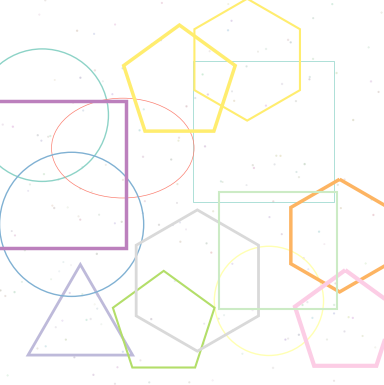[{"shape": "square", "thickness": 0.5, "radius": 0.92, "center": [0.685, 0.659]}, {"shape": "circle", "thickness": 1, "radius": 0.86, "center": [0.11, 0.701]}, {"shape": "circle", "thickness": 1, "radius": 0.71, "center": [0.699, 0.218]}, {"shape": "triangle", "thickness": 2, "radius": 0.78, "center": [0.209, 0.156]}, {"shape": "oval", "thickness": 0.5, "radius": 0.93, "center": [0.319, 0.615]}, {"shape": "circle", "thickness": 1, "radius": 0.94, "center": [0.186, 0.417]}, {"shape": "hexagon", "thickness": 2.5, "radius": 0.73, "center": [0.882, 0.388]}, {"shape": "pentagon", "thickness": 1.5, "radius": 0.69, "center": [0.425, 0.158]}, {"shape": "pentagon", "thickness": 3, "radius": 0.69, "center": [0.897, 0.161]}, {"shape": "hexagon", "thickness": 2, "radius": 0.92, "center": [0.513, 0.271]}, {"shape": "square", "thickness": 2.5, "radius": 0.96, "center": [0.136, 0.548]}, {"shape": "square", "thickness": 1.5, "radius": 0.76, "center": [0.722, 0.349]}, {"shape": "hexagon", "thickness": 1.5, "radius": 0.79, "center": [0.642, 0.845]}, {"shape": "pentagon", "thickness": 2.5, "radius": 0.76, "center": [0.466, 0.783]}]